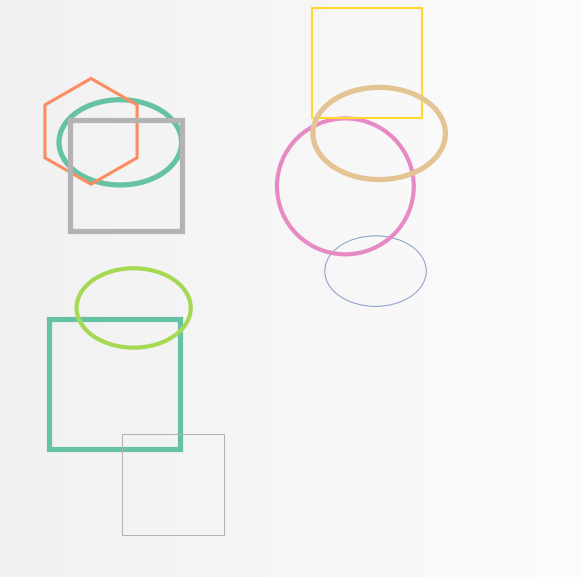[{"shape": "square", "thickness": 2.5, "radius": 0.56, "center": [0.197, 0.334]}, {"shape": "oval", "thickness": 2.5, "radius": 0.53, "center": [0.207, 0.753]}, {"shape": "hexagon", "thickness": 1.5, "radius": 0.46, "center": [0.157, 0.772]}, {"shape": "oval", "thickness": 0.5, "radius": 0.44, "center": [0.646, 0.53]}, {"shape": "circle", "thickness": 2, "radius": 0.59, "center": [0.594, 0.676]}, {"shape": "oval", "thickness": 2, "radius": 0.49, "center": [0.23, 0.466]}, {"shape": "square", "thickness": 1, "radius": 0.47, "center": [0.631, 0.891]}, {"shape": "oval", "thickness": 2.5, "radius": 0.57, "center": [0.652, 0.768]}, {"shape": "square", "thickness": 2.5, "radius": 0.48, "center": [0.217, 0.695]}, {"shape": "square", "thickness": 0.5, "radius": 0.44, "center": [0.298, 0.16]}]